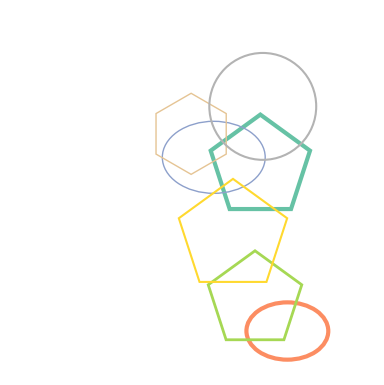[{"shape": "pentagon", "thickness": 3, "radius": 0.68, "center": [0.676, 0.567]}, {"shape": "oval", "thickness": 3, "radius": 0.53, "center": [0.746, 0.14]}, {"shape": "oval", "thickness": 1, "radius": 0.67, "center": [0.555, 0.591]}, {"shape": "pentagon", "thickness": 2, "radius": 0.64, "center": [0.662, 0.221]}, {"shape": "pentagon", "thickness": 1.5, "radius": 0.74, "center": [0.605, 0.387]}, {"shape": "hexagon", "thickness": 1, "radius": 0.53, "center": [0.496, 0.652]}, {"shape": "circle", "thickness": 1.5, "radius": 0.69, "center": [0.683, 0.724]}]